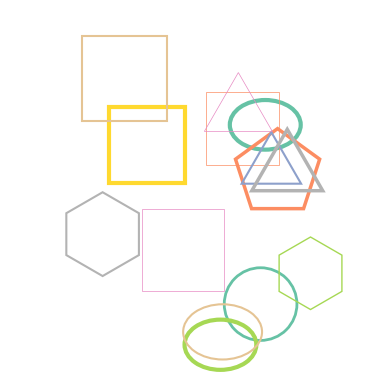[{"shape": "oval", "thickness": 3, "radius": 0.46, "center": [0.689, 0.676]}, {"shape": "circle", "thickness": 2, "radius": 0.47, "center": [0.677, 0.21]}, {"shape": "pentagon", "thickness": 2.5, "radius": 0.57, "center": [0.721, 0.551]}, {"shape": "square", "thickness": 0.5, "radius": 0.47, "center": [0.63, 0.666]}, {"shape": "triangle", "thickness": 1.5, "radius": 0.45, "center": [0.705, 0.567]}, {"shape": "square", "thickness": 0.5, "radius": 0.53, "center": [0.475, 0.35]}, {"shape": "triangle", "thickness": 0.5, "radius": 0.51, "center": [0.619, 0.71]}, {"shape": "hexagon", "thickness": 1, "radius": 0.47, "center": [0.807, 0.29]}, {"shape": "oval", "thickness": 3, "radius": 0.47, "center": [0.573, 0.105]}, {"shape": "square", "thickness": 3, "radius": 0.5, "center": [0.382, 0.623]}, {"shape": "oval", "thickness": 1.5, "radius": 0.51, "center": [0.578, 0.138]}, {"shape": "square", "thickness": 1.5, "radius": 0.55, "center": [0.323, 0.797]}, {"shape": "triangle", "thickness": 2.5, "radius": 0.53, "center": [0.746, 0.558]}, {"shape": "hexagon", "thickness": 1.5, "radius": 0.54, "center": [0.267, 0.392]}]